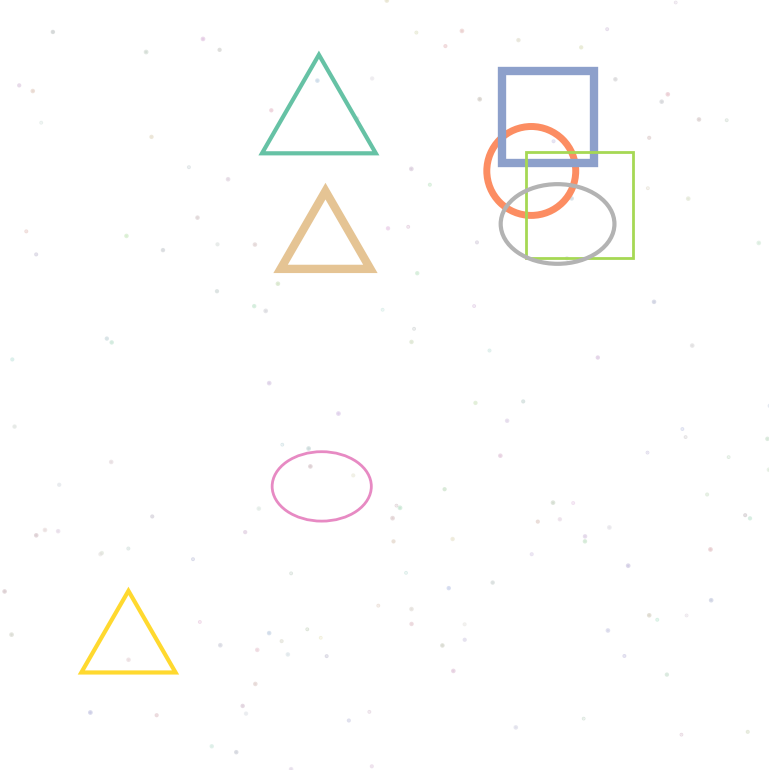[{"shape": "triangle", "thickness": 1.5, "radius": 0.43, "center": [0.414, 0.844]}, {"shape": "circle", "thickness": 2.5, "radius": 0.29, "center": [0.69, 0.778]}, {"shape": "square", "thickness": 3, "radius": 0.3, "center": [0.712, 0.848]}, {"shape": "oval", "thickness": 1, "radius": 0.32, "center": [0.418, 0.368]}, {"shape": "square", "thickness": 1, "radius": 0.35, "center": [0.752, 0.734]}, {"shape": "triangle", "thickness": 1.5, "radius": 0.35, "center": [0.167, 0.162]}, {"shape": "triangle", "thickness": 3, "radius": 0.34, "center": [0.423, 0.684]}, {"shape": "oval", "thickness": 1.5, "radius": 0.37, "center": [0.724, 0.709]}]